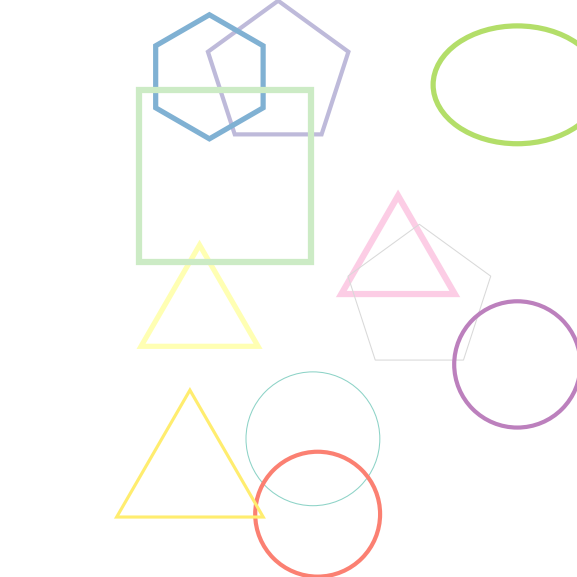[{"shape": "circle", "thickness": 0.5, "radius": 0.58, "center": [0.542, 0.239]}, {"shape": "triangle", "thickness": 2.5, "radius": 0.58, "center": [0.346, 0.458]}, {"shape": "pentagon", "thickness": 2, "radius": 0.64, "center": [0.482, 0.87]}, {"shape": "circle", "thickness": 2, "radius": 0.54, "center": [0.55, 0.109]}, {"shape": "hexagon", "thickness": 2.5, "radius": 0.54, "center": [0.363, 0.866]}, {"shape": "oval", "thickness": 2.5, "radius": 0.73, "center": [0.896, 0.852]}, {"shape": "triangle", "thickness": 3, "radius": 0.57, "center": [0.689, 0.547]}, {"shape": "pentagon", "thickness": 0.5, "radius": 0.65, "center": [0.726, 0.481]}, {"shape": "circle", "thickness": 2, "radius": 0.55, "center": [0.896, 0.368]}, {"shape": "square", "thickness": 3, "radius": 0.74, "center": [0.389, 0.695]}, {"shape": "triangle", "thickness": 1.5, "radius": 0.73, "center": [0.329, 0.177]}]